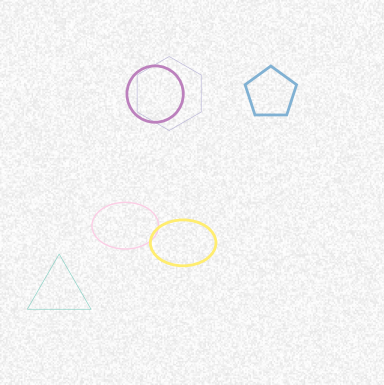[{"shape": "triangle", "thickness": 0.5, "radius": 0.48, "center": [0.154, 0.245]}, {"shape": "hexagon", "thickness": 0.5, "radius": 0.48, "center": [0.439, 0.757]}, {"shape": "pentagon", "thickness": 2, "radius": 0.35, "center": [0.703, 0.758]}, {"shape": "oval", "thickness": 1, "radius": 0.43, "center": [0.325, 0.414]}, {"shape": "circle", "thickness": 2, "radius": 0.37, "center": [0.403, 0.756]}, {"shape": "oval", "thickness": 2, "radius": 0.43, "center": [0.476, 0.369]}]